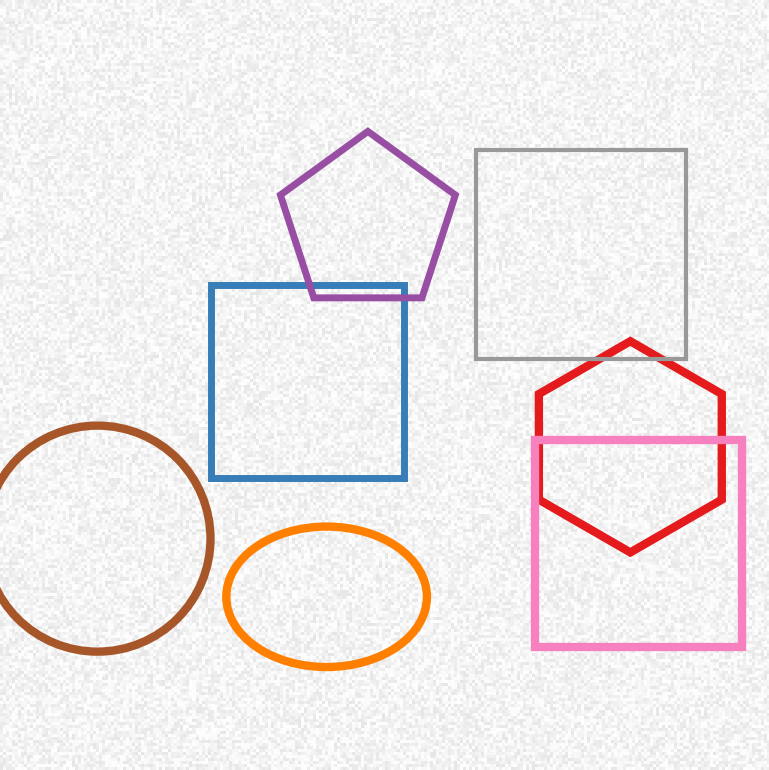[{"shape": "hexagon", "thickness": 3, "radius": 0.69, "center": [0.819, 0.42]}, {"shape": "square", "thickness": 2.5, "radius": 0.63, "center": [0.399, 0.505]}, {"shape": "pentagon", "thickness": 2.5, "radius": 0.6, "center": [0.478, 0.71]}, {"shape": "oval", "thickness": 3, "radius": 0.65, "center": [0.424, 0.225]}, {"shape": "circle", "thickness": 3, "radius": 0.73, "center": [0.127, 0.3]}, {"shape": "square", "thickness": 3, "radius": 0.67, "center": [0.829, 0.294]}, {"shape": "square", "thickness": 1.5, "radius": 0.68, "center": [0.755, 0.669]}]